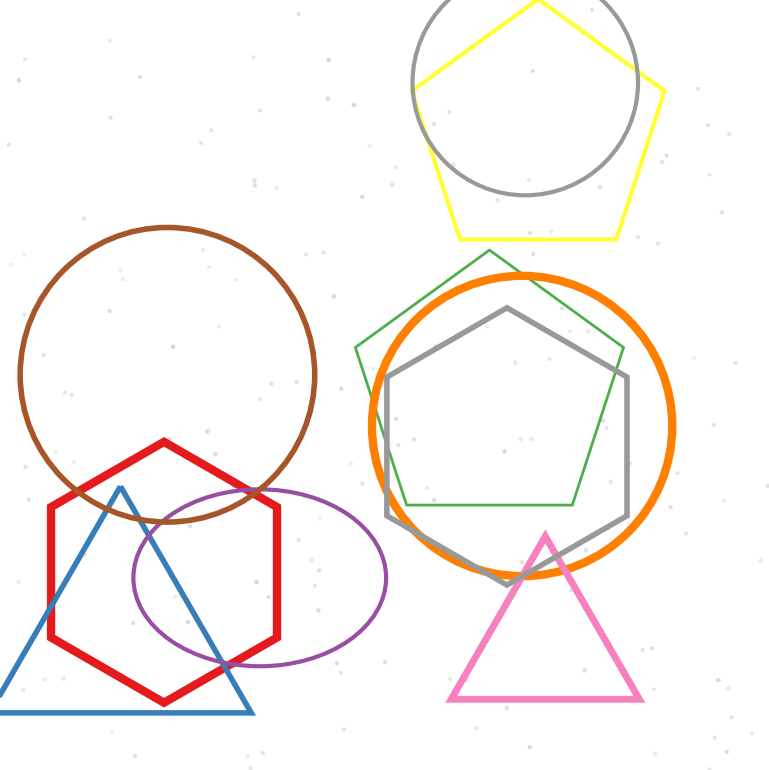[{"shape": "hexagon", "thickness": 3, "radius": 0.85, "center": [0.213, 0.257]}, {"shape": "triangle", "thickness": 2, "radius": 0.98, "center": [0.156, 0.172]}, {"shape": "pentagon", "thickness": 1, "radius": 0.92, "center": [0.636, 0.492]}, {"shape": "oval", "thickness": 1.5, "radius": 0.82, "center": [0.337, 0.25]}, {"shape": "circle", "thickness": 3, "radius": 0.97, "center": [0.678, 0.447]}, {"shape": "pentagon", "thickness": 1.5, "radius": 0.86, "center": [0.699, 0.829]}, {"shape": "circle", "thickness": 2, "radius": 0.96, "center": [0.217, 0.513]}, {"shape": "triangle", "thickness": 2.5, "radius": 0.71, "center": [0.708, 0.162]}, {"shape": "circle", "thickness": 1.5, "radius": 0.73, "center": [0.682, 0.893]}, {"shape": "hexagon", "thickness": 2, "radius": 0.9, "center": [0.658, 0.42]}]